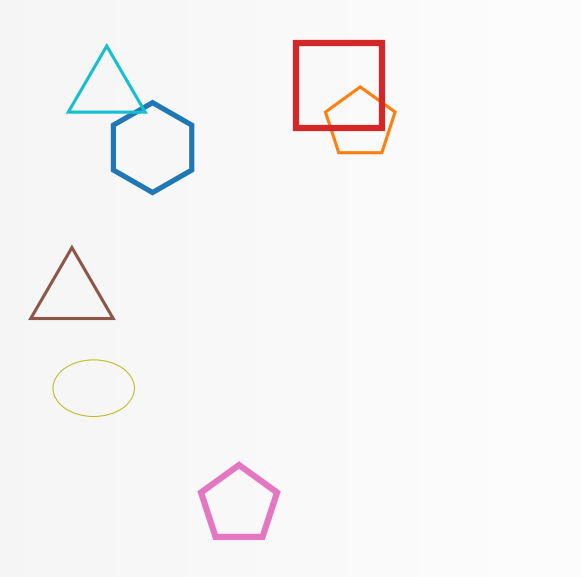[{"shape": "hexagon", "thickness": 2.5, "radius": 0.39, "center": [0.263, 0.744]}, {"shape": "pentagon", "thickness": 1.5, "radius": 0.31, "center": [0.62, 0.786]}, {"shape": "square", "thickness": 3, "radius": 0.37, "center": [0.584, 0.851]}, {"shape": "triangle", "thickness": 1.5, "radius": 0.41, "center": [0.124, 0.489]}, {"shape": "pentagon", "thickness": 3, "radius": 0.34, "center": [0.411, 0.125]}, {"shape": "oval", "thickness": 0.5, "radius": 0.35, "center": [0.161, 0.327]}, {"shape": "triangle", "thickness": 1.5, "radius": 0.38, "center": [0.184, 0.843]}]